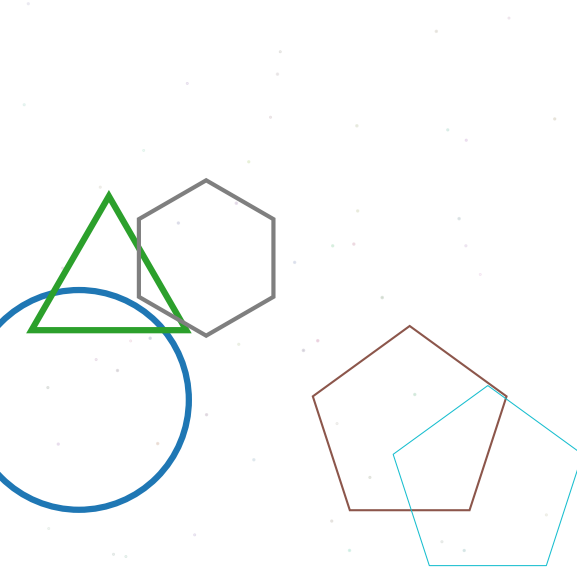[{"shape": "circle", "thickness": 3, "radius": 0.95, "center": [0.137, 0.307]}, {"shape": "triangle", "thickness": 3, "radius": 0.77, "center": [0.189, 0.505]}, {"shape": "pentagon", "thickness": 1, "radius": 0.88, "center": [0.709, 0.258]}, {"shape": "hexagon", "thickness": 2, "radius": 0.67, "center": [0.357, 0.552]}, {"shape": "pentagon", "thickness": 0.5, "radius": 0.86, "center": [0.845, 0.159]}]